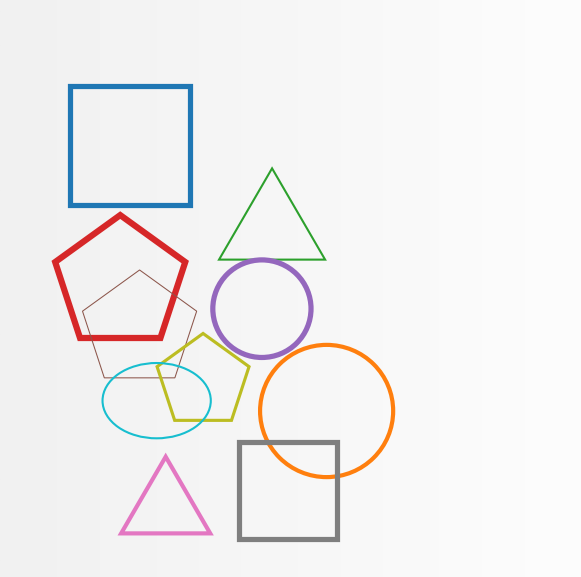[{"shape": "square", "thickness": 2.5, "radius": 0.51, "center": [0.223, 0.748]}, {"shape": "circle", "thickness": 2, "radius": 0.57, "center": [0.562, 0.287]}, {"shape": "triangle", "thickness": 1, "radius": 0.53, "center": [0.468, 0.602]}, {"shape": "pentagon", "thickness": 3, "radius": 0.59, "center": [0.207, 0.509]}, {"shape": "circle", "thickness": 2.5, "radius": 0.42, "center": [0.451, 0.465]}, {"shape": "pentagon", "thickness": 0.5, "radius": 0.52, "center": [0.24, 0.428]}, {"shape": "triangle", "thickness": 2, "radius": 0.44, "center": [0.285, 0.12]}, {"shape": "square", "thickness": 2.5, "radius": 0.42, "center": [0.495, 0.15]}, {"shape": "pentagon", "thickness": 1.5, "radius": 0.42, "center": [0.349, 0.339]}, {"shape": "oval", "thickness": 1, "radius": 0.47, "center": [0.27, 0.305]}]